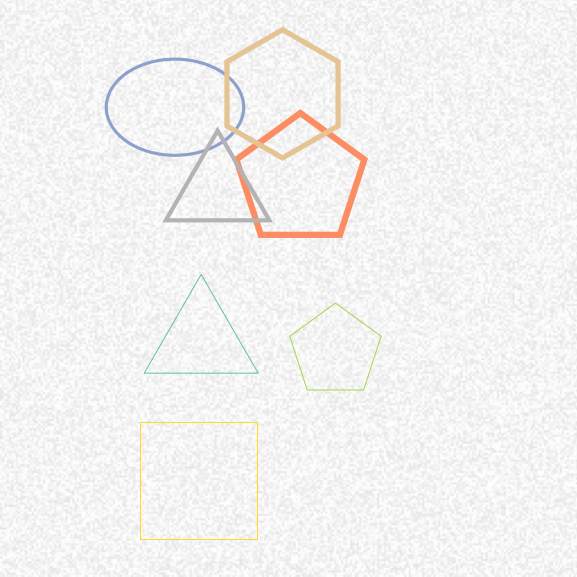[{"shape": "triangle", "thickness": 0.5, "radius": 0.57, "center": [0.348, 0.41]}, {"shape": "pentagon", "thickness": 3, "radius": 0.58, "center": [0.52, 0.687]}, {"shape": "oval", "thickness": 1.5, "radius": 0.59, "center": [0.303, 0.813]}, {"shape": "pentagon", "thickness": 0.5, "radius": 0.42, "center": [0.581, 0.391]}, {"shape": "square", "thickness": 0.5, "radius": 0.51, "center": [0.343, 0.167]}, {"shape": "hexagon", "thickness": 2.5, "radius": 0.56, "center": [0.489, 0.837]}, {"shape": "triangle", "thickness": 2, "radius": 0.52, "center": [0.377, 0.669]}]